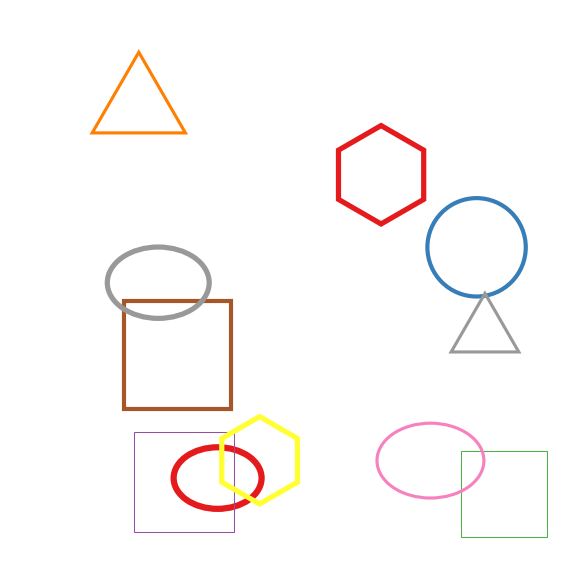[{"shape": "oval", "thickness": 3, "radius": 0.38, "center": [0.377, 0.171]}, {"shape": "hexagon", "thickness": 2.5, "radius": 0.43, "center": [0.66, 0.696]}, {"shape": "circle", "thickness": 2, "radius": 0.43, "center": [0.825, 0.571]}, {"shape": "square", "thickness": 0.5, "radius": 0.37, "center": [0.873, 0.144]}, {"shape": "square", "thickness": 0.5, "radius": 0.43, "center": [0.319, 0.165]}, {"shape": "triangle", "thickness": 1.5, "radius": 0.47, "center": [0.24, 0.816]}, {"shape": "hexagon", "thickness": 2.5, "radius": 0.38, "center": [0.45, 0.202]}, {"shape": "square", "thickness": 2, "radius": 0.46, "center": [0.308, 0.384]}, {"shape": "oval", "thickness": 1.5, "radius": 0.46, "center": [0.745, 0.202]}, {"shape": "oval", "thickness": 2.5, "radius": 0.44, "center": [0.274, 0.51]}, {"shape": "triangle", "thickness": 1.5, "radius": 0.34, "center": [0.84, 0.423]}]